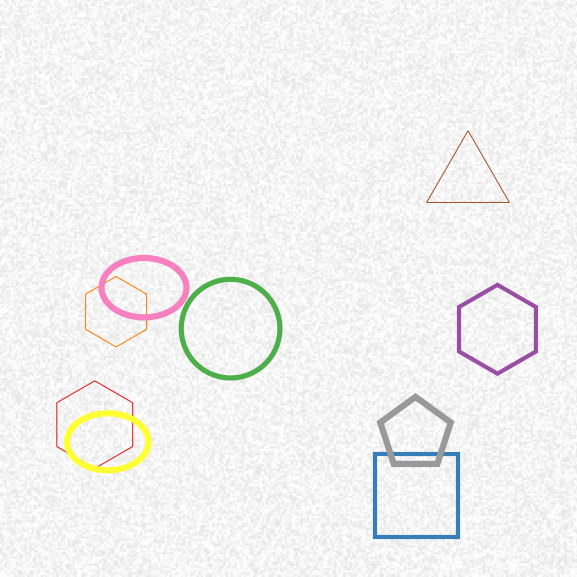[{"shape": "hexagon", "thickness": 0.5, "radius": 0.38, "center": [0.164, 0.264]}, {"shape": "square", "thickness": 2, "radius": 0.36, "center": [0.721, 0.141]}, {"shape": "circle", "thickness": 2.5, "radius": 0.43, "center": [0.399, 0.43]}, {"shape": "hexagon", "thickness": 2, "radius": 0.38, "center": [0.861, 0.429]}, {"shape": "hexagon", "thickness": 0.5, "radius": 0.3, "center": [0.201, 0.459]}, {"shape": "oval", "thickness": 3, "radius": 0.35, "center": [0.187, 0.234]}, {"shape": "triangle", "thickness": 0.5, "radius": 0.41, "center": [0.81, 0.69]}, {"shape": "oval", "thickness": 3, "radius": 0.37, "center": [0.249, 0.501]}, {"shape": "pentagon", "thickness": 3, "radius": 0.32, "center": [0.72, 0.248]}]